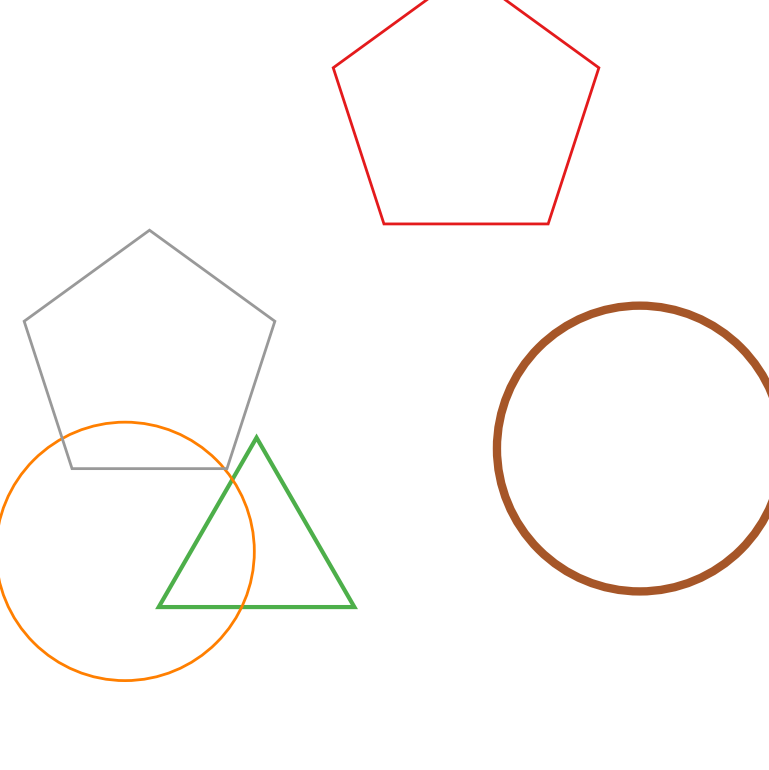[{"shape": "pentagon", "thickness": 1, "radius": 0.91, "center": [0.605, 0.856]}, {"shape": "triangle", "thickness": 1.5, "radius": 0.73, "center": [0.333, 0.285]}, {"shape": "circle", "thickness": 1, "radius": 0.84, "center": [0.162, 0.284]}, {"shape": "circle", "thickness": 3, "radius": 0.93, "center": [0.831, 0.417]}, {"shape": "pentagon", "thickness": 1, "radius": 0.86, "center": [0.194, 0.53]}]